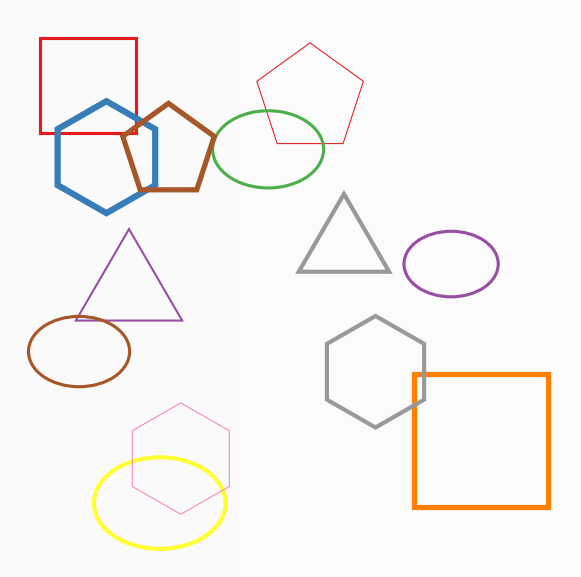[{"shape": "pentagon", "thickness": 0.5, "radius": 0.48, "center": [0.534, 0.829]}, {"shape": "square", "thickness": 1.5, "radius": 0.41, "center": [0.151, 0.851]}, {"shape": "hexagon", "thickness": 3, "radius": 0.48, "center": [0.183, 0.727]}, {"shape": "oval", "thickness": 1.5, "radius": 0.48, "center": [0.461, 0.741]}, {"shape": "triangle", "thickness": 1, "radius": 0.53, "center": [0.222, 0.497]}, {"shape": "oval", "thickness": 1.5, "radius": 0.41, "center": [0.776, 0.542]}, {"shape": "square", "thickness": 2.5, "radius": 0.57, "center": [0.828, 0.237]}, {"shape": "oval", "thickness": 2, "radius": 0.57, "center": [0.275, 0.128]}, {"shape": "oval", "thickness": 1.5, "radius": 0.44, "center": [0.136, 0.39]}, {"shape": "pentagon", "thickness": 2.5, "radius": 0.41, "center": [0.29, 0.737]}, {"shape": "hexagon", "thickness": 0.5, "radius": 0.48, "center": [0.311, 0.205]}, {"shape": "triangle", "thickness": 2, "radius": 0.45, "center": [0.592, 0.573]}, {"shape": "hexagon", "thickness": 2, "radius": 0.48, "center": [0.646, 0.355]}]